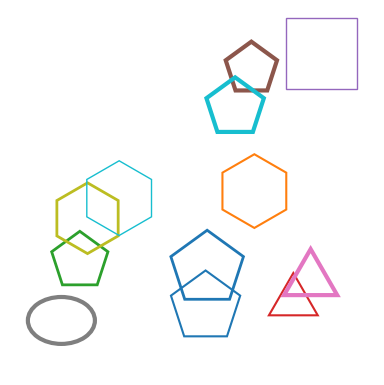[{"shape": "pentagon", "thickness": 1.5, "radius": 0.47, "center": [0.534, 0.203]}, {"shape": "pentagon", "thickness": 2, "radius": 0.5, "center": [0.538, 0.303]}, {"shape": "hexagon", "thickness": 1.5, "radius": 0.48, "center": [0.661, 0.504]}, {"shape": "pentagon", "thickness": 2, "radius": 0.38, "center": [0.207, 0.322]}, {"shape": "triangle", "thickness": 1.5, "radius": 0.37, "center": [0.762, 0.218]}, {"shape": "square", "thickness": 1, "radius": 0.46, "center": [0.834, 0.862]}, {"shape": "pentagon", "thickness": 3, "radius": 0.35, "center": [0.653, 0.822]}, {"shape": "triangle", "thickness": 3, "radius": 0.4, "center": [0.807, 0.273]}, {"shape": "oval", "thickness": 3, "radius": 0.44, "center": [0.159, 0.168]}, {"shape": "hexagon", "thickness": 2, "radius": 0.46, "center": [0.227, 0.433]}, {"shape": "pentagon", "thickness": 3, "radius": 0.39, "center": [0.611, 0.721]}, {"shape": "hexagon", "thickness": 1, "radius": 0.49, "center": [0.309, 0.485]}]